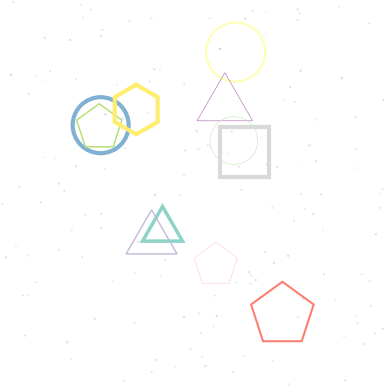[{"shape": "triangle", "thickness": 2.5, "radius": 0.3, "center": [0.422, 0.404]}, {"shape": "circle", "thickness": 1.5, "radius": 0.38, "center": [0.612, 0.865]}, {"shape": "triangle", "thickness": 1, "radius": 0.38, "center": [0.394, 0.379]}, {"shape": "pentagon", "thickness": 1.5, "radius": 0.43, "center": [0.733, 0.183]}, {"shape": "circle", "thickness": 3, "radius": 0.36, "center": [0.261, 0.675]}, {"shape": "pentagon", "thickness": 1, "radius": 0.31, "center": [0.258, 0.669]}, {"shape": "pentagon", "thickness": 0.5, "radius": 0.3, "center": [0.561, 0.312]}, {"shape": "square", "thickness": 3, "radius": 0.32, "center": [0.634, 0.605]}, {"shape": "triangle", "thickness": 0.5, "radius": 0.42, "center": [0.584, 0.728]}, {"shape": "circle", "thickness": 0.5, "radius": 0.31, "center": [0.607, 0.635]}, {"shape": "hexagon", "thickness": 3, "radius": 0.32, "center": [0.354, 0.716]}]